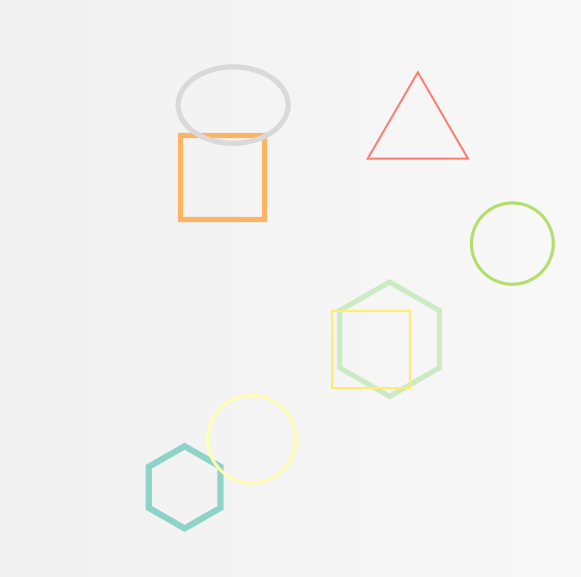[{"shape": "hexagon", "thickness": 3, "radius": 0.36, "center": [0.318, 0.155]}, {"shape": "circle", "thickness": 1.5, "radius": 0.38, "center": [0.433, 0.239]}, {"shape": "triangle", "thickness": 1, "radius": 0.5, "center": [0.719, 0.774]}, {"shape": "square", "thickness": 2.5, "radius": 0.36, "center": [0.382, 0.693]}, {"shape": "circle", "thickness": 1.5, "radius": 0.35, "center": [0.881, 0.577]}, {"shape": "oval", "thickness": 2.5, "radius": 0.47, "center": [0.401, 0.817]}, {"shape": "hexagon", "thickness": 2.5, "radius": 0.5, "center": [0.67, 0.412]}, {"shape": "square", "thickness": 1, "radius": 0.33, "center": [0.639, 0.394]}]